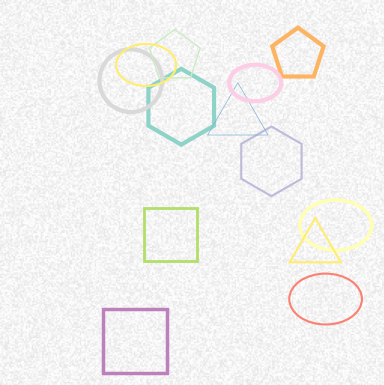[{"shape": "hexagon", "thickness": 3, "radius": 0.49, "center": [0.471, 0.723]}, {"shape": "oval", "thickness": 2.5, "radius": 0.47, "center": [0.872, 0.415]}, {"shape": "hexagon", "thickness": 1.5, "radius": 0.45, "center": [0.705, 0.581]}, {"shape": "oval", "thickness": 1.5, "radius": 0.47, "center": [0.846, 0.223]}, {"shape": "triangle", "thickness": 0.5, "radius": 0.45, "center": [0.618, 0.695]}, {"shape": "pentagon", "thickness": 3, "radius": 0.35, "center": [0.774, 0.858]}, {"shape": "square", "thickness": 2, "radius": 0.35, "center": [0.443, 0.391]}, {"shape": "oval", "thickness": 3, "radius": 0.34, "center": [0.663, 0.785]}, {"shape": "circle", "thickness": 3, "radius": 0.41, "center": [0.34, 0.79]}, {"shape": "square", "thickness": 2.5, "radius": 0.42, "center": [0.352, 0.114]}, {"shape": "pentagon", "thickness": 1, "radius": 0.35, "center": [0.454, 0.854]}, {"shape": "triangle", "thickness": 1.5, "radius": 0.38, "center": [0.819, 0.357]}, {"shape": "oval", "thickness": 1.5, "radius": 0.39, "center": [0.38, 0.831]}]